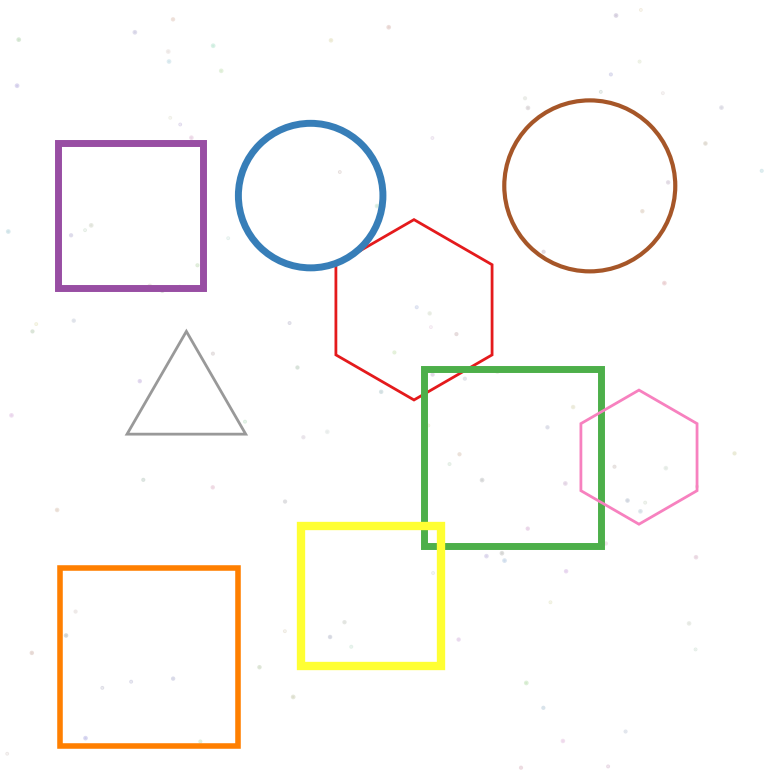[{"shape": "hexagon", "thickness": 1, "radius": 0.59, "center": [0.538, 0.598]}, {"shape": "circle", "thickness": 2.5, "radius": 0.47, "center": [0.403, 0.746]}, {"shape": "square", "thickness": 2.5, "radius": 0.58, "center": [0.666, 0.406]}, {"shape": "square", "thickness": 2.5, "radius": 0.47, "center": [0.17, 0.72]}, {"shape": "square", "thickness": 2, "radius": 0.58, "center": [0.193, 0.147]}, {"shape": "square", "thickness": 3, "radius": 0.45, "center": [0.482, 0.226]}, {"shape": "circle", "thickness": 1.5, "radius": 0.56, "center": [0.766, 0.759]}, {"shape": "hexagon", "thickness": 1, "radius": 0.44, "center": [0.83, 0.406]}, {"shape": "triangle", "thickness": 1, "radius": 0.44, "center": [0.242, 0.481]}]